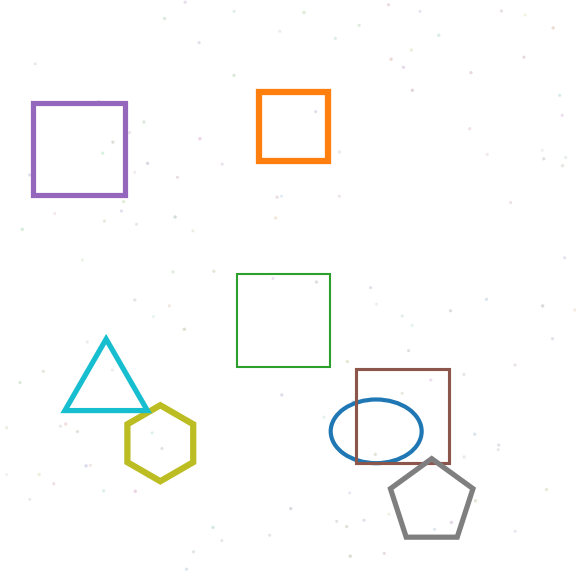[{"shape": "oval", "thickness": 2, "radius": 0.39, "center": [0.651, 0.252]}, {"shape": "square", "thickness": 3, "radius": 0.3, "center": [0.508, 0.78]}, {"shape": "square", "thickness": 1, "radius": 0.4, "center": [0.491, 0.445]}, {"shape": "square", "thickness": 2.5, "radius": 0.4, "center": [0.137, 0.741]}, {"shape": "square", "thickness": 1.5, "radius": 0.41, "center": [0.697, 0.279]}, {"shape": "pentagon", "thickness": 2.5, "radius": 0.38, "center": [0.748, 0.13]}, {"shape": "hexagon", "thickness": 3, "radius": 0.33, "center": [0.278, 0.232]}, {"shape": "triangle", "thickness": 2.5, "radius": 0.41, "center": [0.184, 0.329]}]